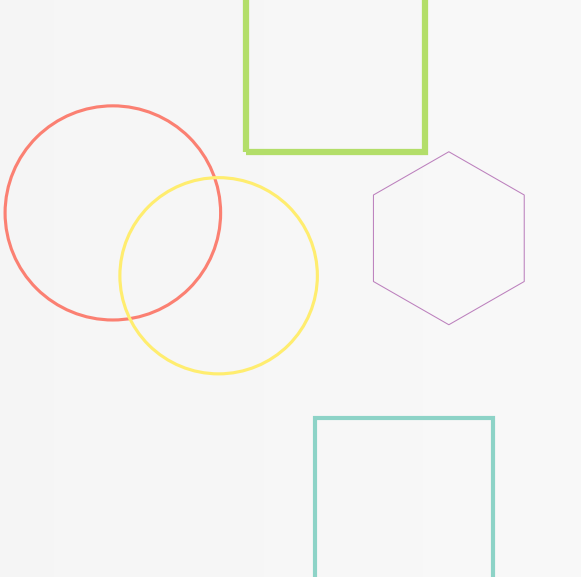[{"shape": "square", "thickness": 2, "radius": 0.77, "center": [0.696, 0.123]}, {"shape": "circle", "thickness": 1.5, "radius": 0.93, "center": [0.194, 0.63]}, {"shape": "square", "thickness": 3, "radius": 0.77, "center": [0.577, 0.889]}, {"shape": "hexagon", "thickness": 0.5, "radius": 0.75, "center": [0.772, 0.587]}, {"shape": "circle", "thickness": 1.5, "radius": 0.85, "center": [0.376, 0.522]}]